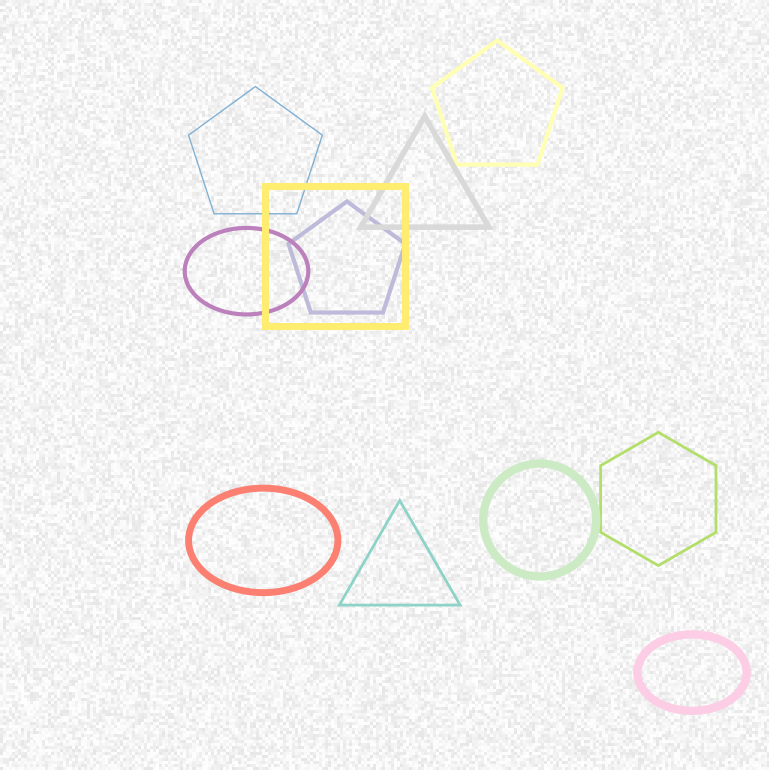[{"shape": "triangle", "thickness": 1, "radius": 0.45, "center": [0.519, 0.259]}, {"shape": "pentagon", "thickness": 1.5, "radius": 0.45, "center": [0.646, 0.858]}, {"shape": "pentagon", "thickness": 1.5, "radius": 0.4, "center": [0.45, 0.659]}, {"shape": "oval", "thickness": 2.5, "radius": 0.48, "center": [0.342, 0.298]}, {"shape": "pentagon", "thickness": 0.5, "radius": 0.46, "center": [0.332, 0.796]}, {"shape": "hexagon", "thickness": 1, "radius": 0.43, "center": [0.855, 0.352]}, {"shape": "oval", "thickness": 3, "radius": 0.35, "center": [0.899, 0.126]}, {"shape": "triangle", "thickness": 2, "radius": 0.48, "center": [0.552, 0.753]}, {"shape": "oval", "thickness": 1.5, "radius": 0.4, "center": [0.32, 0.648]}, {"shape": "circle", "thickness": 3, "radius": 0.37, "center": [0.701, 0.325]}, {"shape": "square", "thickness": 2.5, "radius": 0.45, "center": [0.435, 0.667]}]